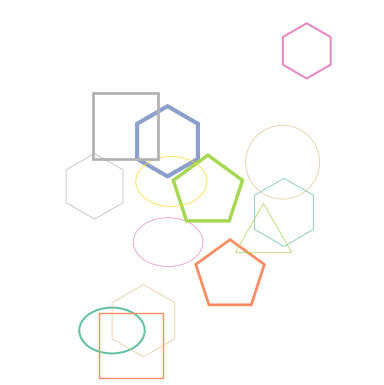[{"shape": "oval", "thickness": 1.5, "radius": 0.43, "center": [0.291, 0.141]}, {"shape": "hexagon", "thickness": 0.5, "radius": 0.44, "center": [0.738, 0.449]}, {"shape": "square", "thickness": 1, "radius": 0.42, "center": [0.34, 0.102]}, {"shape": "pentagon", "thickness": 2, "radius": 0.47, "center": [0.598, 0.284]}, {"shape": "hexagon", "thickness": 3, "radius": 0.46, "center": [0.435, 0.633]}, {"shape": "hexagon", "thickness": 1.5, "radius": 0.36, "center": [0.797, 0.868]}, {"shape": "oval", "thickness": 0.5, "radius": 0.45, "center": [0.437, 0.371]}, {"shape": "pentagon", "thickness": 2.5, "radius": 0.47, "center": [0.54, 0.503]}, {"shape": "triangle", "thickness": 0.5, "radius": 0.42, "center": [0.684, 0.387]}, {"shape": "oval", "thickness": 0.5, "radius": 0.46, "center": [0.445, 0.529]}, {"shape": "circle", "thickness": 0.5, "radius": 0.48, "center": [0.734, 0.579]}, {"shape": "hexagon", "thickness": 0.5, "radius": 0.47, "center": [0.373, 0.167]}, {"shape": "hexagon", "thickness": 0.5, "radius": 0.43, "center": [0.246, 0.516]}, {"shape": "square", "thickness": 2, "radius": 0.42, "center": [0.326, 0.672]}]